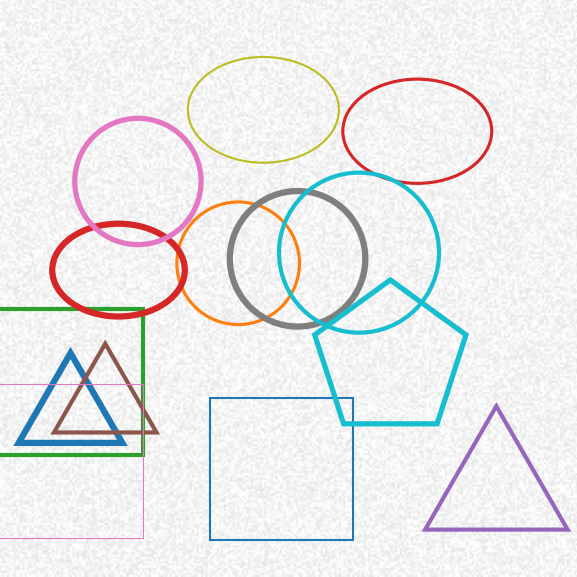[{"shape": "square", "thickness": 1, "radius": 0.62, "center": [0.488, 0.187]}, {"shape": "triangle", "thickness": 3, "radius": 0.52, "center": [0.122, 0.284]}, {"shape": "circle", "thickness": 1.5, "radius": 0.53, "center": [0.412, 0.543]}, {"shape": "square", "thickness": 2, "radius": 0.63, "center": [0.122, 0.338]}, {"shape": "oval", "thickness": 1.5, "radius": 0.64, "center": [0.723, 0.772]}, {"shape": "oval", "thickness": 3, "radius": 0.57, "center": [0.205, 0.531]}, {"shape": "triangle", "thickness": 2, "radius": 0.71, "center": [0.859, 0.153]}, {"shape": "triangle", "thickness": 2, "radius": 0.51, "center": [0.182, 0.302]}, {"shape": "circle", "thickness": 2.5, "radius": 0.55, "center": [0.239, 0.685]}, {"shape": "square", "thickness": 0.5, "radius": 0.67, "center": [0.114, 0.2]}, {"shape": "circle", "thickness": 3, "radius": 0.59, "center": [0.515, 0.551]}, {"shape": "oval", "thickness": 1, "radius": 0.65, "center": [0.456, 0.809]}, {"shape": "pentagon", "thickness": 2.5, "radius": 0.69, "center": [0.676, 0.377]}, {"shape": "circle", "thickness": 2, "radius": 0.69, "center": [0.622, 0.562]}]